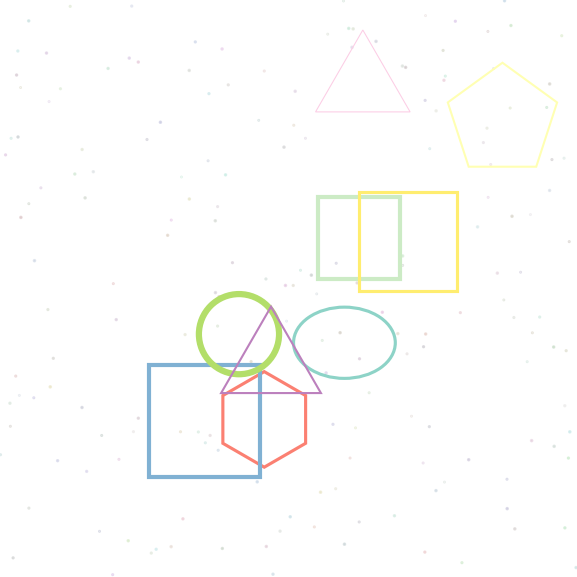[{"shape": "oval", "thickness": 1.5, "radius": 0.44, "center": [0.596, 0.406]}, {"shape": "pentagon", "thickness": 1, "radius": 0.5, "center": [0.87, 0.791]}, {"shape": "hexagon", "thickness": 1.5, "radius": 0.41, "center": [0.458, 0.273]}, {"shape": "square", "thickness": 2, "radius": 0.48, "center": [0.354, 0.27]}, {"shape": "circle", "thickness": 3, "radius": 0.35, "center": [0.414, 0.421]}, {"shape": "triangle", "thickness": 0.5, "radius": 0.47, "center": [0.628, 0.853]}, {"shape": "triangle", "thickness": 1, "radius": 0.5, "center": [0.469, 0.368]}, {"shape": "square", "thickness": 2, "radius": 0.36, "center": [0.621, 0.587]}, {"shape": "square", "thickness": 1.5, "radius": 0.43, "center": [0.706, 0.581]}]